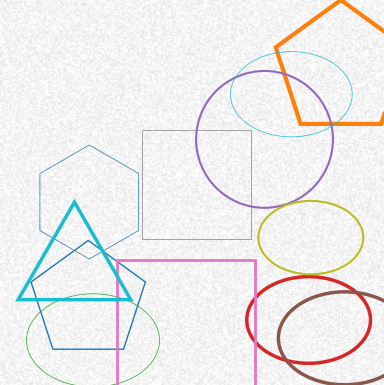[{"shape": "pentagon", "thickness": 1, "radius": 0.78, "center": [0.229, 0.219]}, {"shape": "hexagon", "thickness": 0.5, "radius": 0.74, "center": [0.232, 0.475]}, {"shape": "pentagon", "thickness": 3, "radius": 0.89, "center": [0.885, 0.822]}, {"shape": "oval", "thickness": 0.5, "radius": 0.86, "center": [0.242, 0.116]}, {"shape": "oval", "thickness": 2.5, "radius": 0.8, "center": [0.802, 0.169]}, {"shape": "circle", "thickness": 1.5, "radius": 0.89, "center": [0.687, 0.638]}, {"shape": "oval", "thickness": 2.5, "radius": 0.86, "center": [0.895, 0.121]}, {"shape": "square", "thickness": 2, "radius": 0.9, "center": [0.484, 0.145]}, {"shape": "square", "thickness": 0.5, "radius": 0.71, "center": [0.511, 0.52]}, {"shape": "oval", "thickness": 1.5, "radius": 0.68, "center": [0.807, 0.383]}, {"shape": "triangle", "thickness": 2.5, "radius": 0.84, "center": [0.193, 0.306]}, {"shape": "oval", "thickness": 0.5, "radius": 0.79, "center": [0.757, 0.755]}]